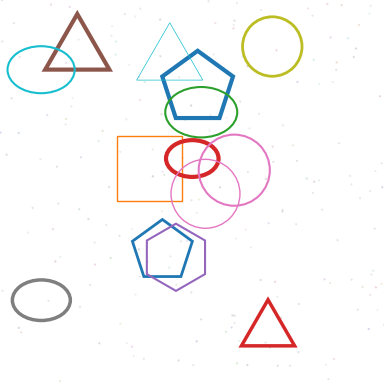[{"shape": "pentagon", "thickness": 2, "radius": 0.41, "center": [0.422, 0.348]}, {"shape": "pentagon", "thickness": 3, "radius": 0.48, "center": [0.513, 0.772]}, {"shape": "square", "thickness": 1, "radius": 0.42, "center": [0.388, 0.563]}, {"shape": "oval", "thickness": 1.5, "radius": 0.47, "center": [0.523, 0.709]}, {"shape": "triangle", "thickness": 2.5, "radius": 0.4, "center": [0.696, 0.142]}, {"shape": "oval", "thickness": 3, "radius": 0.34, "center": [0.499, 0.588]}, {"shape": "hexagon", "thickness": 1.5, "radius": 0.44, "center": [0.457, 0.332]}, {"shape": "triangle", "thickness": 3, "radius": 0.48, "center": [0.201, 0.867]}, {"shape": "circle", "thickness": 1, "radius": 0.45, "center": [0.534, 0.497]}, {"shape": "circle", "thickness": 1.5, "radius": 0.46, "center": [0.608, 0.558]}, {"shape": "oval", "thickness": 2.5, "radius": 0.38, "center": [0.107, 0.22]}, {"shape": "circle", "thickness": 2, "radius": 0.39, "center": [0.707, 0.879]}, {"shape": "triangle", "thickness": 0.5, "radius": 0.5, "center": [0.441, 0.842]}, {"shape": "oval", "thickness": 1.5, "radius": 0.44, "center": [0.107, 0.819]}]